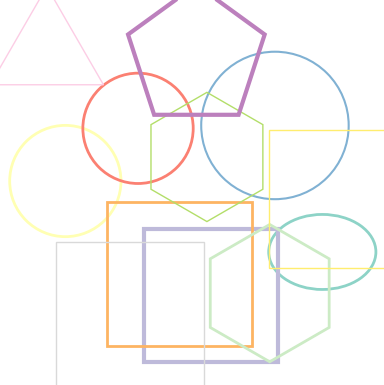[{"shape": "oval", "thickness": 2, "radius": 0.7, "center": [0.837, 0.346]}, {"shape": "circle", "thickness": 2, "radius": 0.72, "center": [0.17, 0.53]}, {"shape": "square", "thickness": 3, "radius": 0.87, "center": [0.547, 0.232]}, {"shape": "circle", "thickness": 2, "radius": 0.72, "center": [0.359, 0.667]}, {"shape": "circle", "thickness": 1.5, "radius": 0.96, "center": [0.714, 0.674]}, {"shape": "square", "thickness": 2, "radius": 0.94, "center": [0.466, 0.289]}, {"shape": "hexagon", "thickness": 1, "radius": 0.84, "center": [0.537, 0.592]}, {"shape": "triangle", "thickness": 1, "radius": 0.85, "center": [0.122, 0.865]}, {"shape": "square", "thickness": 1, "radius": 0.96, "center": [0.338, 0.179]}, {"shape": "pentagon", "thickness": 3, "radius": 0.93, "center": [0.51, 0.853]}, {"shape": "hexagon", "thickness": 2, "radius": 0.89, "center": [0.701, 0.239]}, {"shape": "square", "thickness": 1, "radius": 0.89, "center": [0.877, 0.483]}]